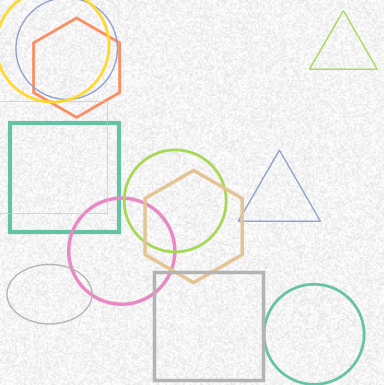[{"shape": "square", "thickness": 3, "radius": 0.71, "center": [0.167, 0.54]}, {"shape": "circle", "thickness": 2, "radius": 0.65, "center": [0.816, 0.132]}, {"shape": "hexagon", "thickness": 2, "radius": 0.65, "center": [0.199, 0.824]}, {"shape": "circle", "thickness": 1, "radius": 0.66, "center": [0.173, 0.874]}, {"shape": "triangle", "thickness": 1, "radius": 0.62, "center": [0.726, 0.487]}, {"shape": "circle", "thickness": 2.5, "radius": 0.69, "center": [0.316, 0.348]}, {"shape": "triangle", "thickness": 1, "radius": 0.51, "center": [0.892, 0.871]}, {"shape": "circle", "thickness": 2, "radius": 0.66, "center": [0.455, 0.478]}, {"shape": "circle", "thickness": 2, "radius": 0.73, "center": [0.137, 0.881]}, {"shape": "square", "thickness": 0.5, "radius": 0.73, "center": [0.133, 0.592]}, {"shape": "hexagon", "thickness": 2.5, "radius": 0.73, "center": [0.503, 0.412]}, {"shape": "square", "thickness": 2.5, "radius": 0.7, "center": [0.542, 0.153]}, {"shape": "oval", "thickness": 1, "radius": 0.55, "center": [0.129, 0.236]}]